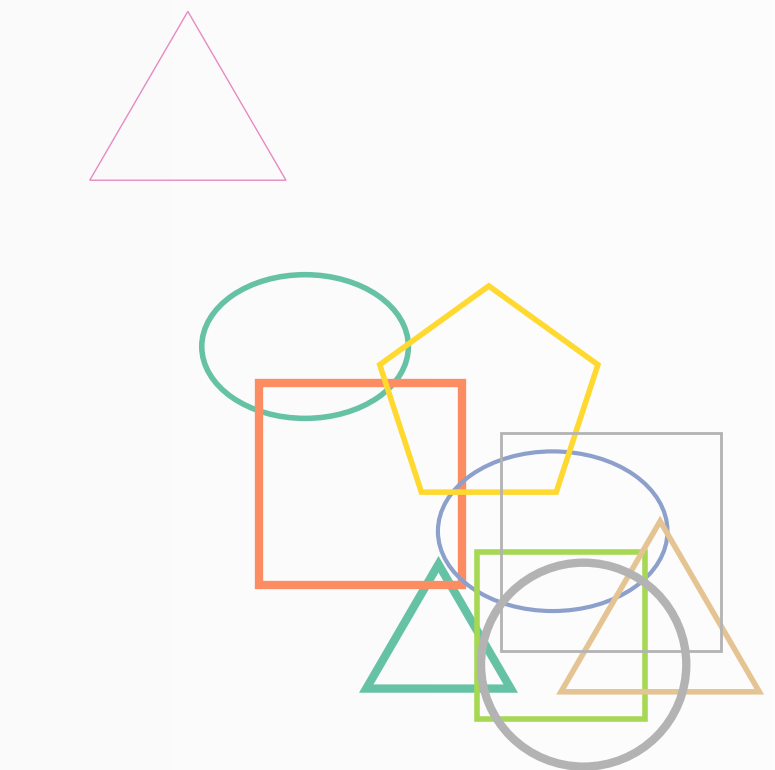[{"shape": "oval", "thickness": 2, "radius": 0.67, "center": [0.394, 0.55]}, {"shape": "triangle", "thickness": 3, "radius": 0.54, "center": [0.566, 0.16]}, {"shape": "square", "thickness": 3, "radius": 0.66, "center": [0.465, 0.371]}, {"shape": "oval", "thickness": 1.5, "radius": 0.74, "center": [0.713, 0.31]}, {"shape": "triangle", "thickness": 0.5, "radius": 0.73, "center": [0.242, 0.839]}, {"shape": "square", "thickness": 2, "radius": 0.54, "center": [0.723, 0.175]}, {"shape": "pentagon", "thickness": 2, "radius": 0.74, "center": [0.631, 0.481]}, {"shape": "triangle", "thickness": 2, "radius": 0.74, "center": [0.852, 0.175]}, {"shape": "square", "thickness": 1, "radius": 0.71, "center": [0.788, 0.296]}, {"shape": "circle", "thickness": 3, "radius": 0.66, "center": [0.753, 0.137]}]